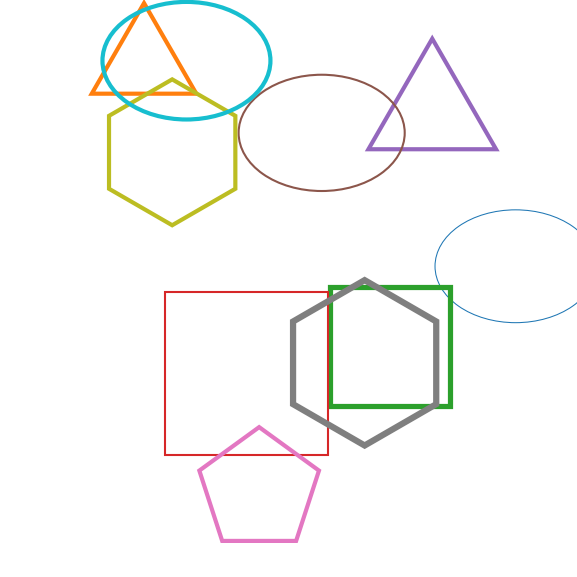[{"shape": "oval", "thickness": 0.5, "radius": 0.7, "center": [0.893, 0.538]}, {"shape": "triangle", "thickness": 2, "radius": 0.52, "center": [0.249, 0.889]}, {"shape": "square", "thickness": 2.5, "radius": 0.52, "center": [0.675, 0.399]}, {"shape": "square", "thickness": 1, "radius": 0.71, "center": [0.427, 0.353]}, {"shape": "triangle", "thickness": 2, "radius": 0.64, "center": [0.748, 0.804]}, {"shape": "oval", "thickness": 1, "radius": 0.72, "center": [0.557, 0.769]}, {"shape": "pentagon", "thickness": 2, "radius": 0.54, "center": [0.449, 0.151]}, {"shape": "hexagon", "thickness": 3, "radius": 0.72, "center": [0.631, 0.371]}, {"shape": "hexagon", "thickness": 2, "radius": 0.63, "center": [0.298, 0.735]}, {"shape": "oval", "thickness": 2, "radius": 0.73, "center": [0.323, 0.894]}]